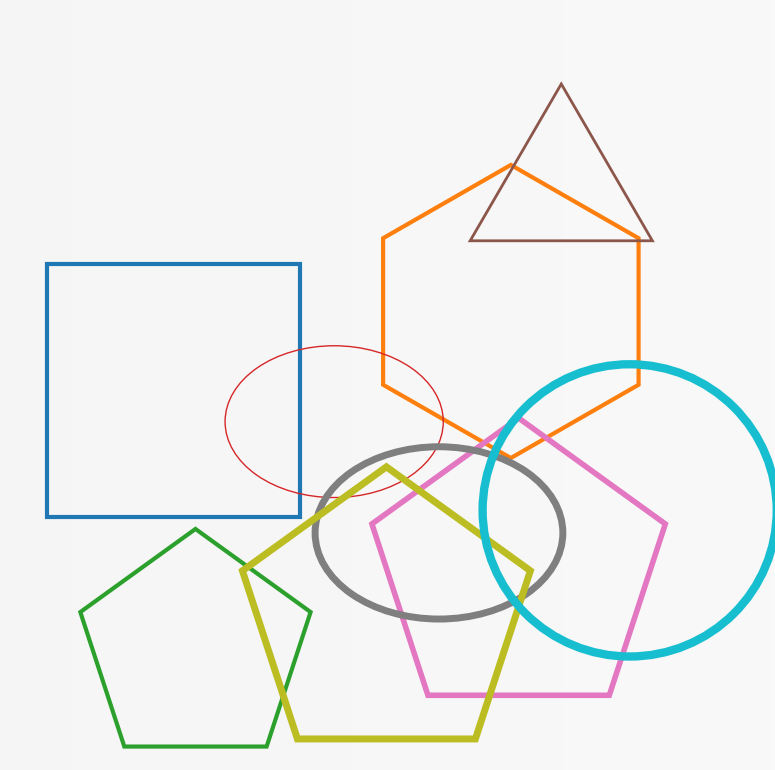[{"shape": "square", "thickness": 1.5, "radius": 0.82, "center": [0.224, 0.493]}, {"shape": "hexagon", "thickness": 1.5, "radius": 0.95, "center": [0.659, 0.595]}, {"shape": "pentagon", "thickness": 1.5, "radius": 0.78, "center": [0.252, 0.157]}, {"shape": "oval", "thickness": 0.5, "radius": 0.7, "center": [0.431, 0.452]}, {"shape": "triangle", "thickness": 1, "radius": 0.68, "center": [0.724, 0.755]}, {"shape": "pentagon", "thickness": 2, "radius": 1.0, "center": [0.669, 0.258]}, {"shape": "oval", "thickness": 2.5, "radius": 0.8, "center": [0.566, 0.308]}, {"shape": "pentagon", "thickness": 2.5, "radius": 0.98, "center": [0.499, 0.198]}, {"shape": "circle", "thickness": 3, "radius": 0.95, "center": [0.812, 0.337]}]